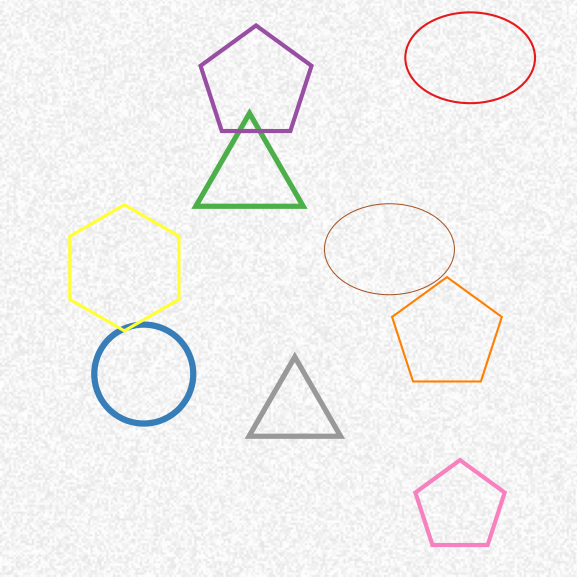[{"shape": "oval", "thickness": 1, "radius": 0.56, "center": [0.814, 0.899]}, {"shape": "circle", "thickness": 3, "radius": 0.43, "center": [0.249, 0.351]}, {"shape": "triangle", "thickness": 2.5, "radius": 0.54, "center": [0.432, 0.696]}, {"shape": "pentagon", "thickness": 2, "radius": 0.51, "center": [0.443, 0.854]}, {"shape": "pentagon", "thickness": 1, "radius": 0.5, "center": [0.774, 0.419]}, {"shape": "hexagon", "thickness": 1.5, "radius": 0.55, "center": [0.215, 0.535]}, {"shape": "oval", "thickness": 0.5, "radius": 0.56, "center": [0.674, 0.568]}, {"shape": "pentagon", "thickness": 2, "radius": 0.41, "center": [0.797, 0.121]}, {"shape": "triangle", "thickness": 2.5, "radius": 0.46, "center": [0.51, 0.29]}]